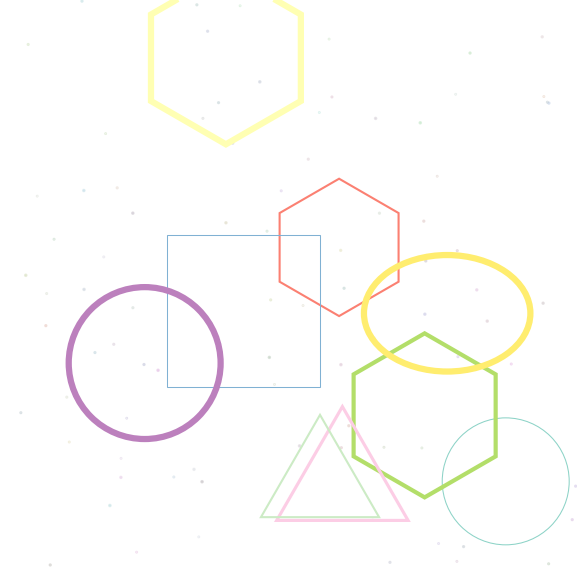[{"shape": "circle", "thickness": 0.5, "radius": 0.55, "center": [0.876, 0.166]}, {"shape": "hexagon", "thickness": 3, "radius": 0.75, "center": [0.391, 0.899]}, {"shape": "hexagon", "thickness": 1, "radius": 0.59, "center": [0.587, 0.571]}, {"shape": "square", "thickness": 0.5, "radius": 0.66, "center": [0.422, 0.461]}, {"shape": "hexagon", "thickness": 2, "radius": 0.71, "center": [0.735, 0.28]}, {"shape": "triangle", "thickness": 1.5, "radius": 0.66, "center": [0.593, 0.164]}, {"shape": "circle", "thickness": 3, "radius": 0.66, "center": [0.251, 0.37]}, {"shape": "triangle", "thickness": 1, "radius": 0.59, "center": [0.554, 0.163]}, {"shape": "oval", "thickness": 3, "radius": 0.72, "center": [0.774, 0.457]}]